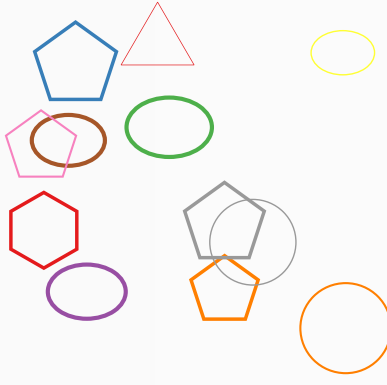[{"shape": "hexagon", "thickness": 2.5, "radius": 0.49, "center": [0.113, 0.402]}, {"shape": "triangle", "thickness": 0.5, "radius": 0.54, "center": [0.407, 0.886]}, {"shape": "pentagon", "thickness": 2.5, "radius": 0.55, "center": [0.195, 0.832]}, {"shape": "oval", "thickness": 3, "radius": 0.55, "center": [0.437, 0.669]}, {"shape": "oval", "thickness": 3, "radius": 0.5, "center": [0.224, 0.242]}, {"shape": "pentagon", "thickness": 2.5, "radius": 0.46, "center": [0.58, 0.245]}, {"shape": "circle", "thickness": 1.5, "radius": 0.58, "center": [0.892, 0.148]}, {"shape": "oval", "thickness": 1, "radius": 0.41, "center": [0.885, 0.863]}, {"shape": "oval", "thickness": 3, "radius": 0.47, "center": [0.176, 0.635]}, {"shape": "pentagon", "thickness": 1.5, "radius": 0.48, "center": [0.106, 0.618]}, {"shape": "circle", "thickness": 1, "radius": 0.56, "center": [0.653, 0.371]}, {"shape": "pentagon", "thickness": 2.5, "radius": 0.54, "center": [0.579, 0.418]}]